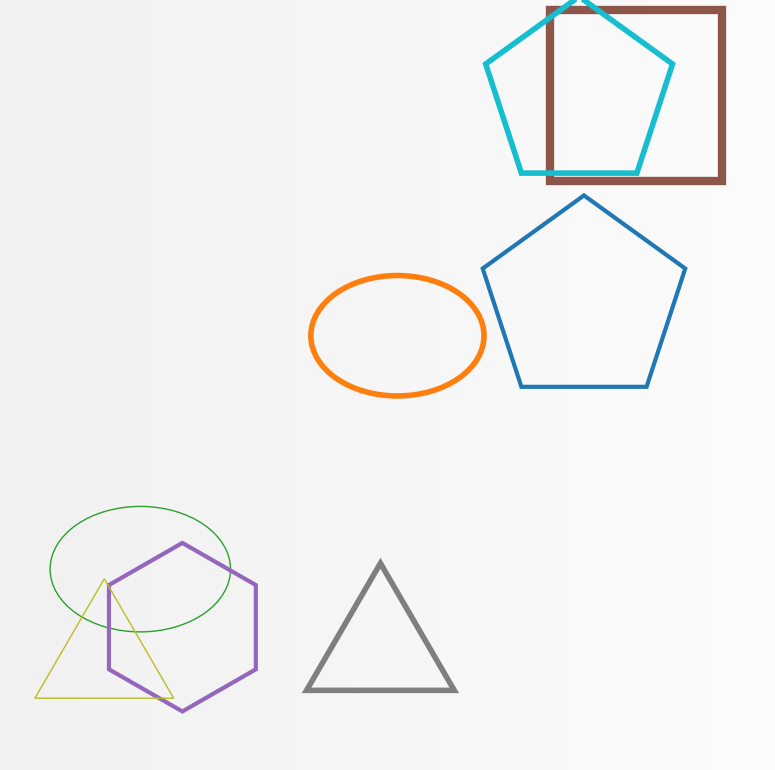[{"shape": "pentagon", "thickness": 1.5, "radius": 0.69, "center": [0.754, 0.609]}, {"shape": "oval", "thickness": 2, "radius": 0.56, "center": [0.513, 0.564]}, {"shape": "oval", "thickness": 0.5, "radius": 0.58, "center": [0.181, 0.261]}, {"shape": "hexagon", "thickness": 1.5, "radius": 0.55, "center": [0.235, 0.185]}, {"shape": "square", "thickness": 3, "radius": 0.56, "center": [0.821, 0.876]}, {"shape": "triangle", "thickness": 2, "radius": 0.55, "center": [0.491, 0.158]}, {"shape": "triangle", "thickness": 0.5, "radius": 0.52, "center": [0.135, 0.145]}, {"shape": "pentagon", "thickness": 2, "radius": 0.63, "center": [0.747, 0.878]}]